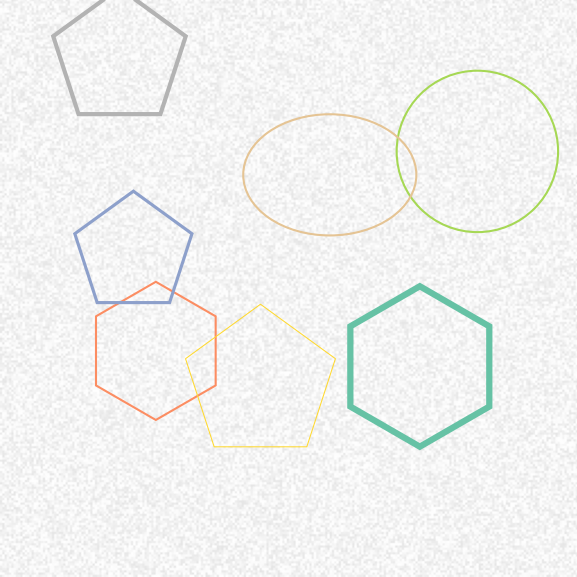[{"shape": "hexagon", "thickness": 3, "radius": 0.69, "center": [0.727, 0.365]}, {"shape": "hexagon", "thickness": 1, "radius": 0.6, "center": [0.27, 0.392]}, {"shape": "pentagon", "thickness": 1.5, "radius": 0.53, "center": [0.231, 0.561]}, {"shape": "circle", "thickness": 1, "radius": 0.7, "center": [0.827, 0.737]}, {"shape": "pentagon", "thickness": 0.5, "radius": 0.68, "center": [0.451, 0.336]}, {"shape": "oval", "thickness": 1, "radius": 0.75, "center": [0.571, 0.696]}, {"shape": "pentagon", "thickness": 2, "radius": 0.6, "center": [0.207, 0.899]}]